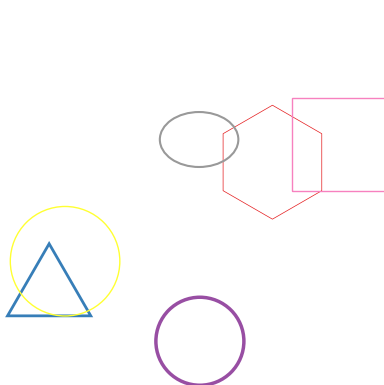[{"shape": "hexagon", "thickness": 0.5, "radius": 0.74, "center": [0.708, 0.579]}, {"shape": "triangle", "thickness": 2, "radius": 0.62, "center": [0.128, 0.242]}, {"shape": "circle", "thickness": 2.5, "radius": 0.57, "center": [0.519, 0.114]}, {"shape": "circle", "thickness": 1, "radius": 0.71, "center": [0.169, 0.321]}, {"shape": "square", "thickness": 1, "radius": 0.61, "center": [0.88, 0.624]}, {"shape": "oval", "thickness": 1.5, "radius": 0.51, "center": [0.517, 0.638]}]